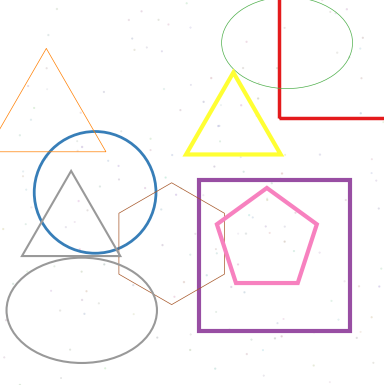[{"shape": "square", "thickness": 2.5, "radius": 0.82, "center": [0.889, 0.857]}, {"shape": "circle", "thickness": 2, "radius": 0.79, "center": [0.247, 0.5]}, {"shape": "oval", "thickness": 0.5, "radius": 0.85, "center": [0.746, 0.889]}, {"shape": "square", "thickness": 3, "radius": 0.98, "center": [0.712, 0.337]}, {"shape": "triangle", "thickness": 0.5, "radius": 0.89, "center": [0.12, 0.695]}, {"shape": "triangle", "thickness": 3, "radius": 0.71, "center": [0.606, 0.67]}, {"shape": "hexagon", "thickness": 0.5, "radius": 0.79, "center": [0.446, 0.367]}, {"shape": "pentagon", "thickness": 3, "radius": 0.68, "center": [0.693, 0.375]}, {"shape": "triangle", "thickness": 1.5, "radius": 0.74, "center": [0.185, 0.409]}, {"shape": "oval", "thickness": 1.5, "radius": 0.98, "center": [0.212, 0.194]}]